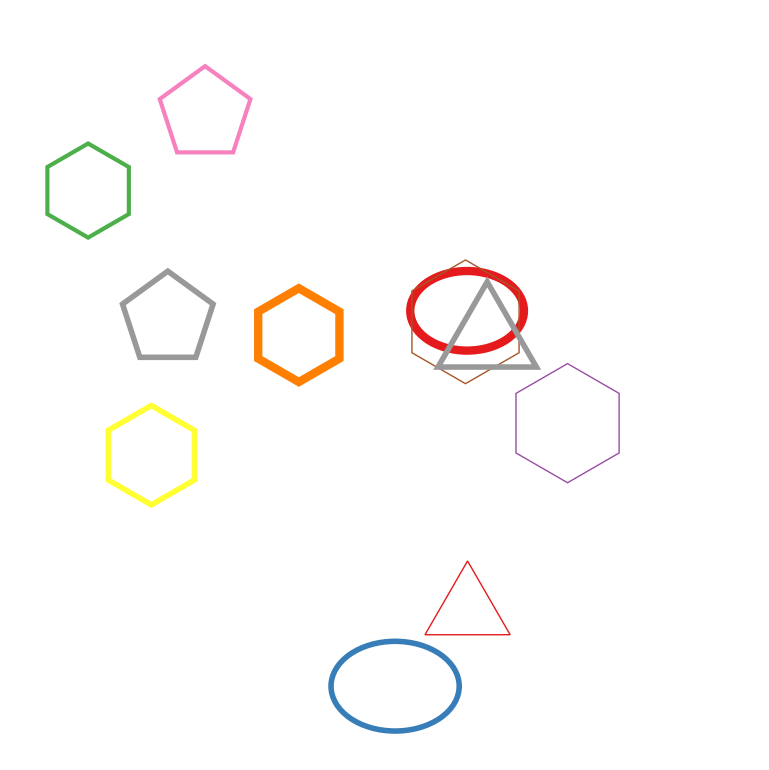[{"shape": "oval", "thickness": 3, "radius": 0.37, "center": [0.607, 0.596]}, {"shape": "triangle", "thickness": 0.5, "radius": 0.32, "center": [0.607, 0.208]}, {"shape": "oval", "thickness": 2, "radius": 0.42, "center": [0.513, 0.109]}, {"shape": "hexagon", "thickness": 1.5, "radius": 0.31, "center": [0.114, 0.753]}, {"shape": "hexagon", "thickness": 0.5, "radius": 0.39, "center": [0.737, 0.45]}, {"shape": "hexagon", "thickness": 3, "radius": 0.3, "center": [0.388, 0.565]}, {"shape": "hexagon", "thickness": 2, "radius": 0.32, "center": [0.196, 0.409]}, {"shape": "hexagon", "thickness": 0.5, "radius": 0.4, "center": [0.605, 0.582]}, {"shape": "pentagon", "thickness": 1.5, "radius": 0.31, "center": [0.266, 0.852]}, {"shape": "pentagon", "thickness": 2, "radius": 0.31, "center": [0.218, 0.586]}, {"shape": "triangle", "thickness": 2, "radius": 0.37, "center": [0.633, 0.56]}]